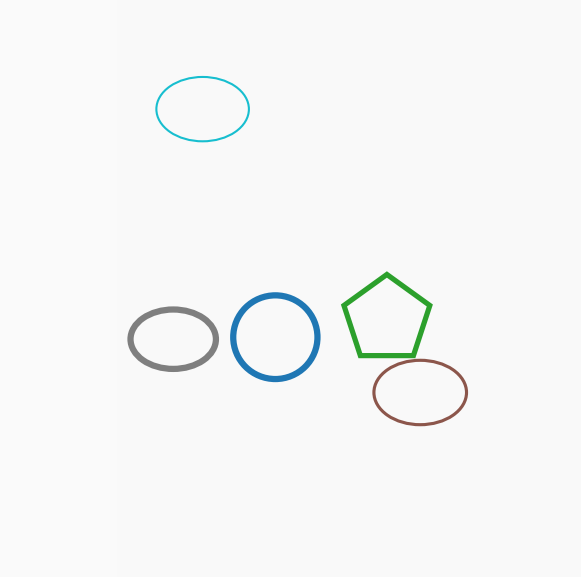[{"shape": "circle", "thickness": 3, "radius": 0.36, "center": [0.474, 0.415]}, {"shape": "pentagon", "thickness": 2.5, "radius": 0.39, "center": [0.666, 0.446]}, {"shape": "oval", "thickness": 1.5, "radius": 0.4, "center": [0.723, 0.319]}, {"shape": "oval", "thickness": 3, "radius": 0.37, "center": [0.298, 0.412]}, {"shape": "oval", "thickness": 1, "radius": 0.4, "center": [0.349, 0.81]}]